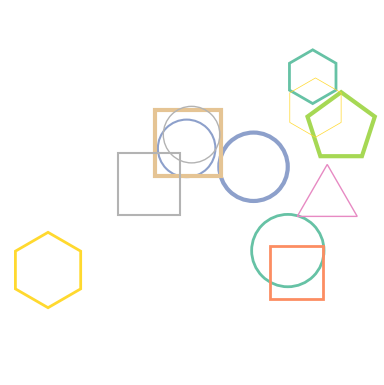[{"shape": "circle", "thickness": 2, "radius": 0.47, "center": [0.748, 0.349]}, {"shape": "hexagon", "thickness": 2, "radius": 0.35, "center": [0.812, 0.801]}, {"shape": "square", "thickness": 2, "radius": 0.35, "center": [0.769, 0.291]}, {"shape": "circle", "thickness": 1.5, "radius": 0.37, "center": [0.485, 0.615]}, {"shape": "circle", "thickness": 3, "radius": 0.44, "center": [0.659, 0.567]}, {"shape": "triangle", "thickness": 1, "radius": 0.45, "center": [0.85, 0.483]}, {"shape": "pentagon", "thickness": 3, "radius": 0.46, "center": [0.886, 0.669]}, {"shape": "hexagon", "thickness": 0.5, "radius": 0.39, "center": [0.819, 0.721]}, {"shape": "hexagon", "thickness": 2, "radius": 0.49, "center": [0.125, 0.299]}, {"shape": "square", "thickness": 3, "radius": 0.43, "center": [0.489, 0.629]}, {"shape": "circle", "thickness": 1, "radius": 0.37, "center": [0.498, 0.65]}, {"shape": "square", "thickness": 1.5, "radius": 0.4, "center": [0.386, 0.523]}]